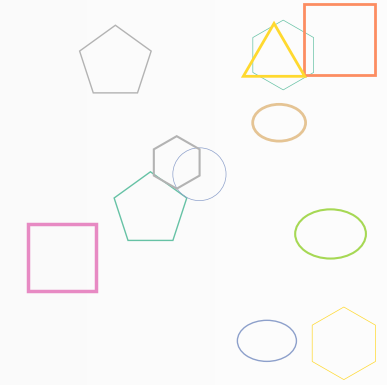[{"shape": "hexagon", "thickness": 0.5, "radius": 0.45, "center": [0.731, 0.857]}, {"shape": "pentagon", "thickness": 1, "radius": 0.49, "center": [0.388, 0.455]}, {"shape": "square", "thickness": 2, "radius": 0.46, "center": [0.876, 0.898]}, {"shape": "oval", "thickness": 1, "radius": 0.38, "center": [0.689, 0.115]}, {"shape": "circle", "thickness": 0.5, "radius": 0.34, "center": [0.515, 0.547]}, {"shape": "square", "thickness": 2.5, "radius": 0.44, "center": [0.159, 0.33]}, {"shape": "oval", "thickness": 1.5, "radius": 0.46, "center": [0.853, 0.392]}, {"shape": "triangle", "thickness": 2, "radius": 0.46, "center": [0.707, 0.848]}, {"shape": "hexagon", "thickness": 0.5, "radius": 0.47, "center": [0.887, 0.108]}, {"shape": "oval", "thickness": 2, "radius": 0.34, "center": [0.72, 0.681]}, {"shape": "pentagon", "thickness": 1, "radius": 0.49, "center": [0.298, 0.837]}, {"shape": "hexagon", "thickness": 1.5, "radius": 0.34, "center": [0.456, 0.578]}]